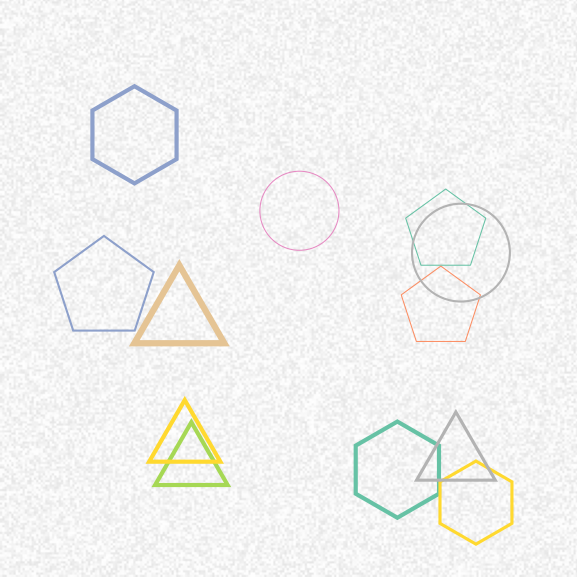[{"shape": "pentagon", "thickness": 0.5, "radius": 0.36, "center": [0.772, 0.599]}, {"shape": "hexagon", "thickness": 2, "radius": 0.42, "center": [0.688, 0.186]}, {"shape": "pentagon", "thickness": 0.5, "radius": 0.36, "center": [0.763, 0.466]}, {"shape": "pentagon", "thickness": 1, "radius": 0.45, "center": [0.18, 0.5]}, {"shape": "hexagon", "thickness": 2, "radius": 0.42, "center": [0.233, 0.766]}, {"shape": "circle", "thickness": 0.5, "radius": 0.34, "center": [0.518, 0.634]}, {"shape": "triangle", "thickness": 2, "radius": 0.36, "center": [0.331, 0.196]}, {"shape": "triangle", "thickness": 2, "radius": 0.36, "center": [0.32, 0.235]}, {"shape": "hexagon", "thickness": 1.5, "radius": 0.36, "center": [0.824, 0.129]}, {"shape": "triangle", "thickness": 3, "radius": 0.45, "center": [0.311, 0.45]}, {"shape": "triangle", "thickness": 1.5, "radius": 0.39, "center": [0.789, 0.207]}, {"shape": "circle", "thickness": 1, "radius": 0.42, "center": [0.798, 0.562]}]